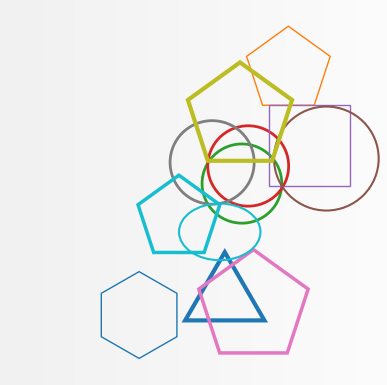[{"shape": "hexagon", "thickness": 1, "radius": 0.56, "center": [0.359, 0.182]}, {"shape": "triangle", "thickness": 3, "radius": 0.59, "center": [0.58, 0.227]}, {"shape": "pentagon", "thickness": 1, "radius": 0.57, "center": [0.744, 0.818]}, {"shape": "circle", "thickness": 2, "radius": 0.51, "center": [0.624, 0.523]}, {"shape": "circle", "thickness": 2, "radius": 0.52, "center": [0.641, 0.569]}, {"shape": "square", "thickness": 1, "radius": 0.53, "center": [0.799, 0.622]}, {"shape": "circle", "thickness": 1.5, "radius": 0.68, "center": [0.842, 0.588]}, {"shape": "pentagon", "thickness": 2.5, "radius": 0.74, "center": [0.654, 0.203]}, {"shape": "circle", "thickness": 2, "radius": 0.54, "center": [0.547, 0.578]}, {"shape": "pentagon", "thickness": 3, "radius": 0.71, "center": [0.619, 0.697]}, {"shape": "pentagon", "thickness": 2.5, "radius": 0.55, "center": [0.462, 0.434]}, {"shape": "oval", "thickness": 1.5, "radius": 0.53, "center": [0.567, 0.398]}]